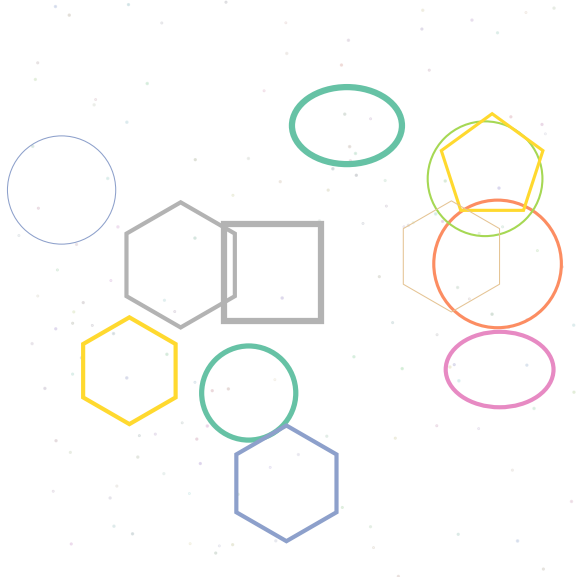[{"shape": "circle", "thickness": 2.5, "radius": 0.41, "center": [0.431, 0.319]}, {"shape": "oval", "thickness": 3, "radius": 0.48, "center": [0.601, 0.782]}, {"shape": "circle", "thickness": 1.5, "radius": 0.55, "center": [0.862, 0.542]}, {"shape": "circle", "thickness": 0.5, "radius": 0.47, "center": [0.107, 0.67]}, {"shape": "hexagon", "thickness": 2, "radius": 0.5, "center": [0.496, 0.162]}, {"shape": "oval", "thickness": 2, "radius": 0.47, "center": [0.865, 0.359]}, {"shape": "circle", "thickness": 1, "radius": 0.5, "center": [0.84, 0.69]}, {"shape": "pentagon", "thickness": 1.5, "radius": 0.46, "center": [0.852, 0.71]}, {"shape": "hexagon", "thickness": 2, "radius": 0.46, "center": [0.224, 0.357]}, {"shape": "hexagon", "thickness": 0.5, "radius": 0.48, "center": [0.782, 0.555]}, {"shape": "square", "thickness": 3, "radius": 0.42, "center": [0.472, 0.527]}, {"shape": "hexagon", "thickness": 2, "radius": 0.54, "center": [0.313, 0.54]}]